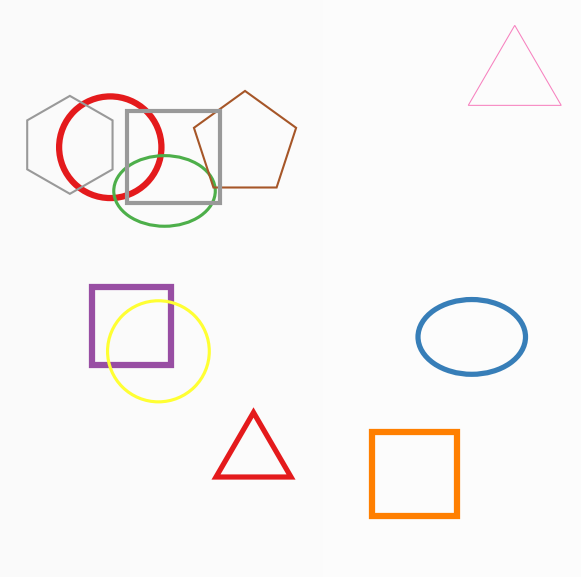[{"shape": "triangle", "thickness": 2.5, "radius": 0.37, "center": [0.436, 0.21]}, {"shape": "circle", "thickness": 3, "radius": 0.44, "center": [0.19, 0.744]}, {"shape": "oval", "thickness": 2.5, "radius": 0.46, "center": [0.812, 0.416]}, {"shape": "oval", "thickness": 1.5, "radius": 0.44, "center": [0.283, 0.668]}, {"shape": "square", "thickness": 3, "radius": 0.34, "center": [0.226, 0.434]}, {"shape": "square", "thickness": 3, "radius": 0.36, "center": [0.713, 0.178]}, {"shape": "circle", "thickness": 1.5, "radius": 0.44, "center": [0.273, 0.391]}, {"shape": "pentagon", "thickness": 1, "radius": 0.46, "center": [0.422, 0.749]}, {"shape": "triangle", "thickness": 0.5, "radius": 0.46, "center": [0.886, 0.863]}, {"shape": "square", "thickness": 2, "radius": 0.4, "center": [0.298, 0.727]}, {"shape": "hexagon", "thickness": 1, "radius": 0.42, "center": [0.12, 0.748]}]